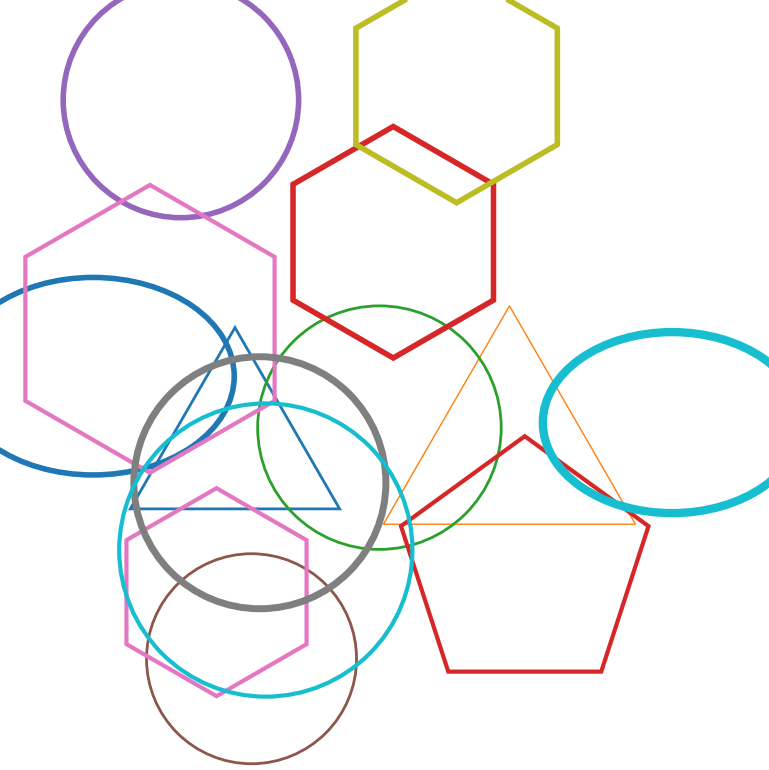[{"shape": "oval", "thickness": 2, "radius": 0.92, "center": [0.121, 0.511]}, {"shape": "triangle", "thickness": 1, "radius": 0.78, "center": [0.305, 0.418]}, {"shape": "triangle", "thickness": 0.5, "radius": 0.94, "center": [0.662, 0.414]}, {"shape": "circle", "thickness": 1, "radius": 0.79, "center": [0.493, 0.445]}, {"shape": "pentagon", "thickness": 1.5, "radius": 0.84, "center": [0.681, 0.264]}, {"shape": "hexagon", "thickness": 2, "radius": 0.75, "center": [0.511, 0.685]}, {"shape": "circle", "thickness": 2, "radius": 0.76, "center": [0.235, 0.87]}, {"shape": "circle", "thickness": 1, "radius": 0.68, "center": [0.327, 0.144]}, {"shape": "hexagon", "thickness": 1.5, "radius": 0.68, "center": [0.281, 0.231]}, {"shape": "hexagon", "thickness": 1.5, "radius": 0.93, "center": [0.195, 0.573]}, {"shape": "circle", "thickness": 2.5, "radius": 0.82, "center": [0.338, 0.373]}, {"shape": "hexagon", "thickness": 2, "radius": 0.76, "center": [0.593, 0.888]}, {"shape": "oval", "thickness": 3, "radius": 0.84, "center": [0.873, 0.451]}, {"shape": "circle", "thickness": 1.5, "radius": 0.95, "center": [0.345, 0.286]}]